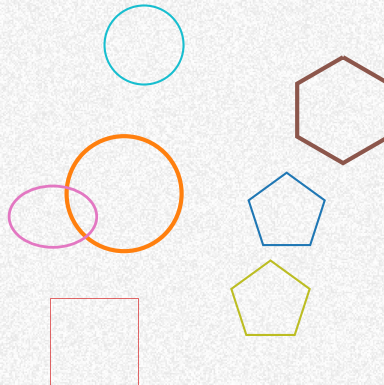[{"shape": "pentagon", "thickness": 1.5, "radius": 0.52, "center": [0.745, 0.448]}, {"shape": "circle", "thickness": 3, "radius": 0.75, "center": [0.322, 0.497]}, {"shape": "square", "thickness": 0.5, "radius": 0.58, "center": [0.244, 0.111]}, {"shape": "hexagon", "thickness": 3, "radius": 0.69, "center": [0.891, 0.714]}, {"shape": "oval", "thickness": 2, "radius": 0.57, "center": [0.137, 0.437]}, {"shape": "pentagon", "thickness": 1.5, "radius": 0.53, "center": [0.703, 0.216]}, {"shape": "circle", "thickness": 1.5, "radius": 0.51, "center": [0.374, 0.883]}]